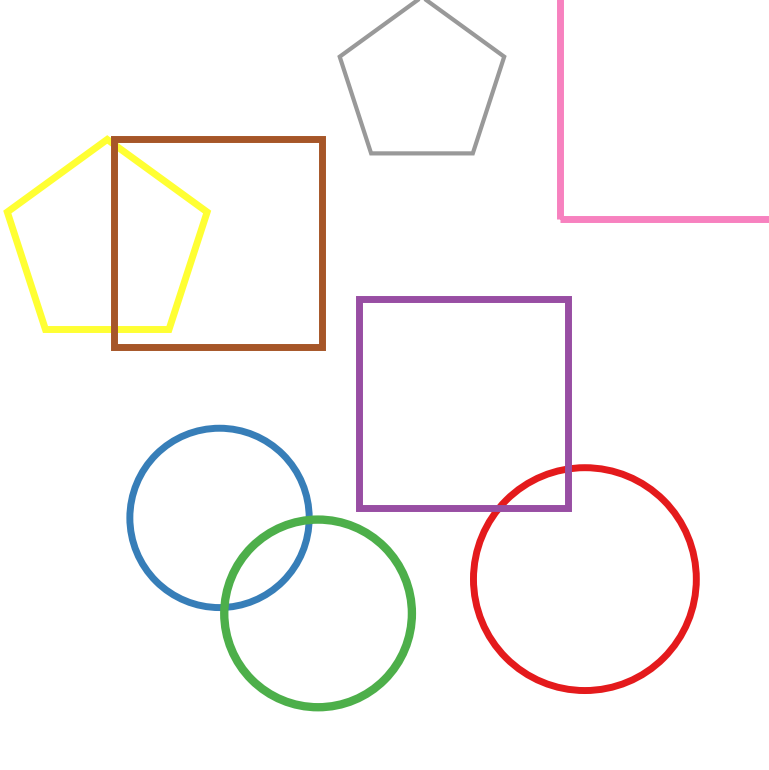[{"shape": "circle", "thickness": 2.5, "radius": 0.72, "center": [0.76, 0.248]}, {"shape": "circle", "thickness": 2.5, "radius": 0.58, "center": [0.285, 0.327]}, {"shape": "circle", "thickness": 3, "radius": 0.61, "center": [0.413, 0.203]}, {"shape": "square", "thickness": 2.5, "radius": 0.68, "center": [0.602, 0.476]}, {"shape": "pentagon", "thickness": 2.5, "radius": 0.68, "center": [0.139, 0.682]}, {"shape": "square", "thickness": 2.5, "radius": 0.68, "center": [0.283, 0.684]}, {"shape": "square", "thickness": 2.5, "radius": 0.74, "center": [0.876, 0.864]}, {"shape": "pentagon", "thickness": 1.5, "radius": 0.56, "center": [0.548, 0.892]}]